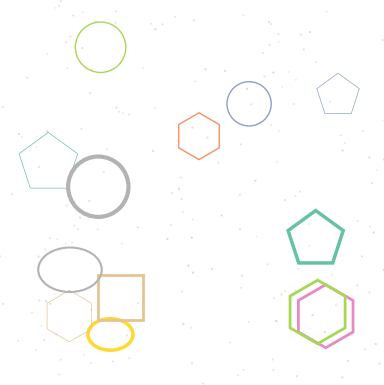[{"shape": "pentagon", "thickness": 2.5, "radius": 0.38, "center": [0.82, 0.378]}, {"shape": "pentagon", "thickness": 0.5, "radius": 0.4, "center": [0.126, 0.576]}, {"shape": "hexagon", "thickness": 1, "radius": 0.3, "center": [0.517, 0.646]}, {"shape": "circle", "thickness": 1, "radius": 0.29, "center": [0.647, 0.73]}, {"shape": "pentagon", "thickness": 0.5, "radius": 0.29, "center": [0.878, 0.752]}, {"shape": "hexagon", "thickness": 2, "radius": 0.41, "center": [0.846, 0.179]}, {"shape": "circle", "thickness": 1, "radius": 0.33, "center": [0.261, 0.877]}, {"shape": "hexagon", "thickness": 2, "radius": 0.41, "center": [0.825, 0.19]}, {"shape": "oval", "thickness": 2.5, "radius": 0.29, "center": [0.287, 0.131]}, {"shape": "hexagon", "thickness": 0.5, "radius": 0.33, "center": [0.18, 0.179]}, {"shape": "square", "thickness": 2, "radius": 0.29, "center": [0.313, 0.227]}, {"shape": "oval", "thickness": 1.5, "radius": 0.41, "center": [0.182, 0.299]}, {"shape": "circle", "thickness": 3, "radius": 0.39, "center": [0.255, 0.515]}]